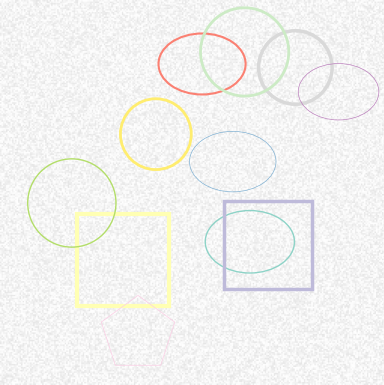[{"shape": "oval", "thickness": 1, "radius": 0.58, "center": [0.649, 0.372]}, {"shape": "square", "thickness": 3, "radius": 0.6, "center": [0.32, 0.324]}, {"shape": "square", "thickness": 2.5, "radius": 0.57, "center": [0.696, 0.363]}, {"shape": "oval", "thickness": 1.5, "radius": 0.57, "center": [0.525, 0.834]}, {"shape": "oval", "thickness": 0.5, "radius": 0.56, "center": [0.605, 0.58]}, {"shape": "circle", "thickness": 1, "radius": 0.57, "center": [0.187, 0.473]}, {"shape": "pentagon", "thickness": 0.5, "radius": 0.5, "center": [0.358, 0.132]}, {"shape": "circle", "thickness": 2.5, "radius": 0.48, "center": [0.767, 0.825]}, {"shape": "oval", "thickness": 0.5, "radius": 0.52, "center": [0.879, 0.762]}, {"shape": "circle", "thickness": 2, "radius": 0.57, "center": [0.635, 0.865]}, {"shape": "circle", "thickness": 2, "radius": 0.46, "center": [0.405, 0.652]}]